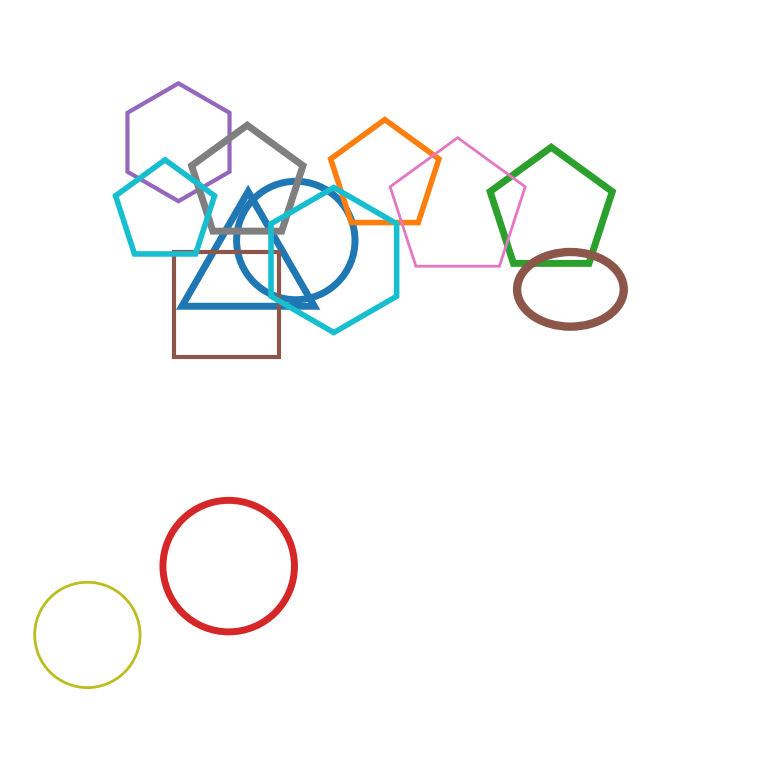[{"shape": "triangle", "thickness": 2.5, "radius": 0.5, "center": [0.322, 0.652]}, {"shape": "circle", "thickness": 2.5, "radius": 0.38, "center": [0.384, 0.688]}, {"shape": "pentagon", "thickness": 2, "radius": 0.37, "center": [0.5, 0.771]}, {"shape": "pentagon", "thickness": 2.5, "radius": 0.42, "center": [0.716, 0.725]}, {"shape": "circle", "thickness": 2.5, "radius": 0.43, "center": [0.297, 0.265]}, {"shape": "hexagon", "thickness": 1.5, "radius": 0.38, "center": [0.232, 0.815]}, {"shape": "square", "thickness": 1.5, "radius": 0.34, "center": [0.294, 0.605]}, {"shape": "oval", "thickness": 3, "radius": 0.35, "center": [0.741, 0.624]}, {"shape": "pentagon", "thickness": 1, "radius": 0.46, "center": [0.594, 0.729]}, {"shape": "pentagon", "thickness": 2.5, "radius": 0.38, "center": [0.321, 0.761]}, {"shape": "circle", "thickness": 1, "radius": 0.34, "center": [0.113, 0.175]}, {"shape": "hexagon", "thickness": 2, "radius": 0.47, "center": [0.434, 0.662]}, {"shape": "pentagon", "thickness": 2, "radius": 0.34, "center": [0.214, 0.725]}]